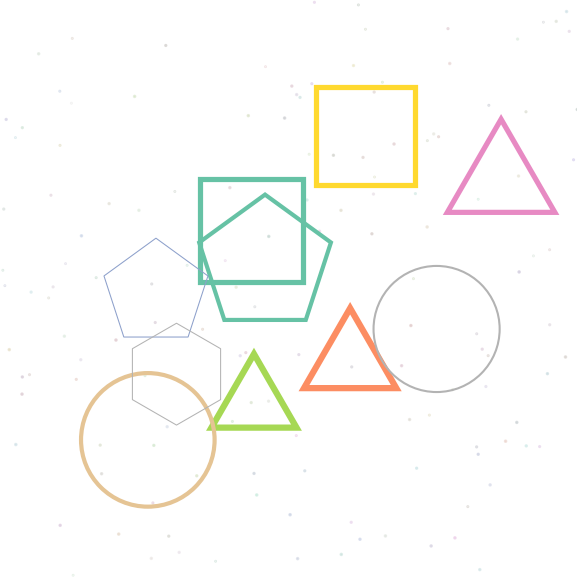[{"shape": "pentagon", "thickness": 2, "radius": 0.6, "center": [0.459, 0.542]}, {"shape": "square", "thickness": 2.5, "radius": 0.45, "center": [0.435, 0.599]}, {"shape": "triangle", "thickness": 3, "radius": 0.46, "center": [0.606, 0.373]}, {"shape": "pentagon", "thickness": 0.5, "radius": 0.47, "center": [0.27, 0.492]}, {"shape": "triangle", "thickness": 2.5, "radius": 0.54, "center": [0.868, 0.685]}, {"shape": "triangle", "thickness": 3, "radius": 0.43, "center": [0.44, 0.301]}, {"shape": "square", "thickness": 2.5, "radius": 0.43, "center": [0.633, 0.764]}, {"shape": "circle", "thickness": 2, "radius": 0.58, "center": [0.256, 0.237]}, {"shape": "circle", "thickness": 1, "radius": 0.55, "center": [0.756, 0.429]}, {"shape": "hexagon", "thickness": 0.5, "radius": 0.44, "center": [0.306, 0.351]}]